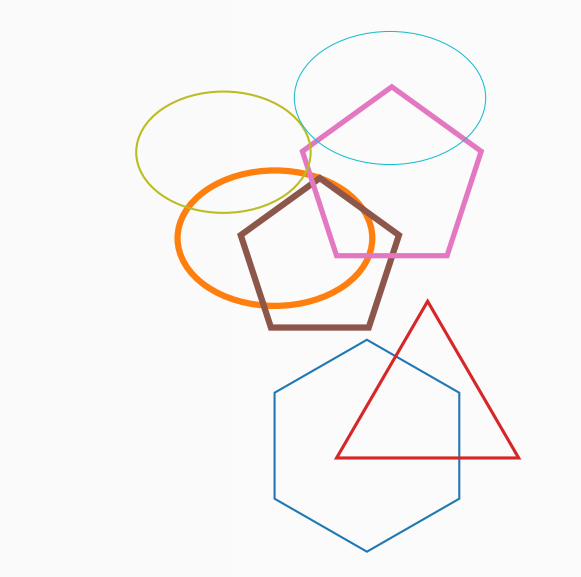[{"shape": "hexagon", "thickness": 1, "radius": 0.92, "center": [0.631, 0.227]}, {"shape": "oval", "thickness": 3, "radius": 0.84, "center": [0.473, 0.587]}, {"shape": "triangle", "thickness": 1.5, "radius": 0.9, "center": [0.736, 0.297]}, {"shape": "pentagon", "thickness": 3, "radius": 0.72, "center": [0.55, 0.548]}, {"shape": "pentagon", "thickness": 2.5, "radius": 0.81, "center": [0.674, 0.687]}, {"shape": "oval", "thickness": 1, "radius": 0.75, "center": [0.384, 0.736]}, {"shape": "oval", "thickness": 0.5, "radius": 0.82, "center": [0.671, 0.829]}]